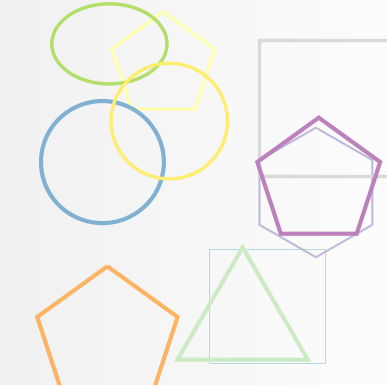[{"shape": "square", "thickness": 0.5, "radius": 0.74, "center": [0.689, 0.205]}, {"shape": "pentagon", "thickness": 2.5, "radius": 0.7, "center": [0.421, 0.83]}, {"shape": "hexagon", "thickness": 1.5, "radius": 0.84, "center": [0.815, 0.5]}, {"shape": "circle", "thickness": 3, "radius": 0.79, "center": [0.264, 0.579]}, {"shape": "pentagon", "thickness": 3, "radius": 0.95, "center": [0.277, 0.118]}, {"shape": "oval", "thickness": 2.5, "radius": 0.74, "center": [0.282, 0.886]}, {"shape": "square", "thickness": 2.5, "radius": 0.89, "center": [0.845, 0.72]}, {"shape": "pentagon", "thickness": 3, "radius": 0.83, "center": [0.823, 0.528]}, {"shape": "triangle", "thickness": 3, "radius": 0.97, "center": [0.626, 0.163]}, {"shape": "circle", "thickness": 2.5, "radius": 0.75, "center": [0.437, 0.686]}]